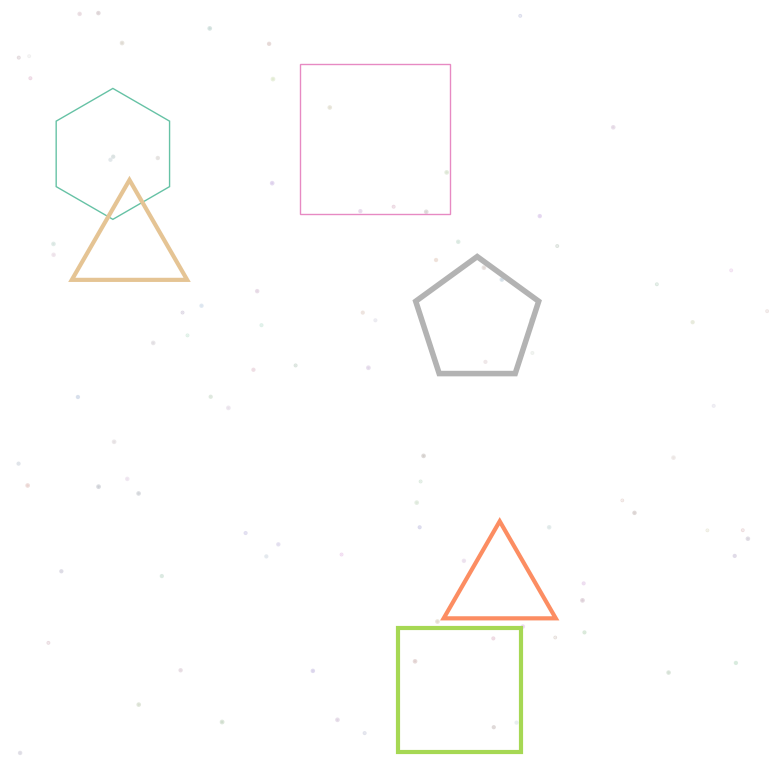[{"shape": "hexagon", "thickness": 0.5, "radius": 0.43, "center": [0.147, 0.8]}, {"shape": "triangle", "thickness": 1.5, "radius": 0.42, "center": [0.649, 0.239]}, {"shape": "square", "thickness": 0.5, "radius": 0.49, "center": [0.487, 0.819]}, {"shape": "square", "thickness": 1.5, "radius": 0.4, "center": [0.597, 0.104]}, {"shape": "triangle", "thickness": 1.5, "radius": 0.43, "center": [0.168, 0.68]}, {"shape": "pentagon", "thickness": 2, "radius": 0.42, "center": [0.62, 0.583]}]